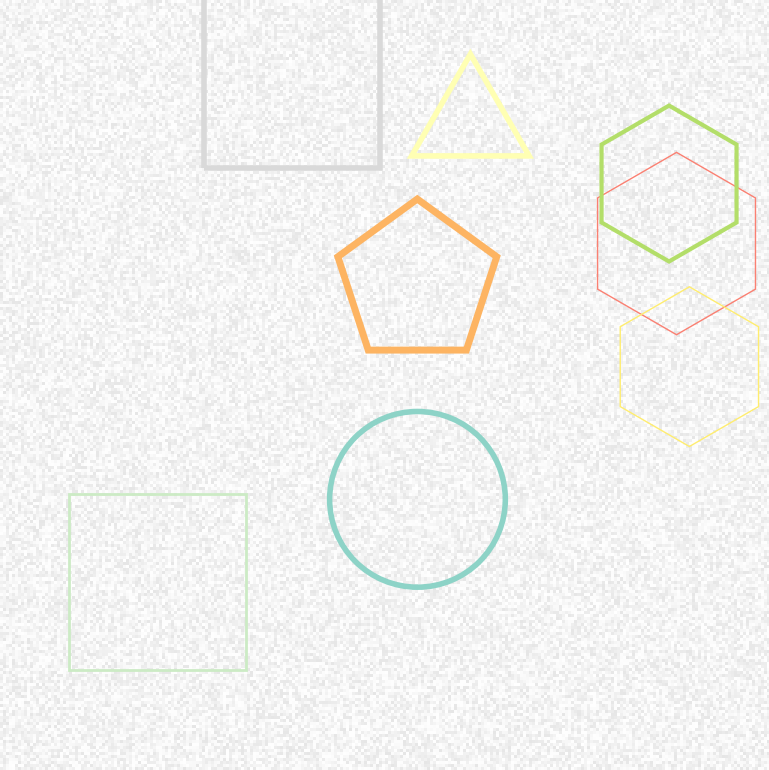[{"shape": "circle", "thickness": 2, "radius": 0.57, "center": [0.542, 0.352]}, {"shape": "triangle", "thickness": 2, "radius": 0.44, "center": [0.611, 0.842]}, {"shape": "hexagon", "thickness": 0.5, "radius": 0.59, "center": [0.879, 0.684]}, {"shape": "pentagon", "thickness": 2.5, "radius": 0.54, "center": [0.542, 0.633]}, {"shape": "hexagon", "thickness": 1.5, "radius": 0.51, "center": [0.869, 0.762]}, {"shape": "square", "thickness": 2, "radius": 0.57, "center": [0.379, 0.896]}, {"shape": "square", "thickness": 1, "radius": 0.57, "center": [0.204, 0.244]}, {"shape": "hexagon", "thickness": 0.5, "radius": 0.52, "center": [0.895, 0.524]}]